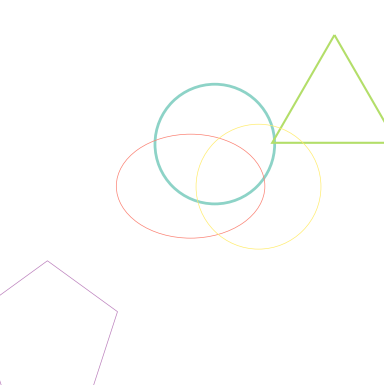[{"shape": "circle", "thickness": 2, "radius": 0.78, "center": [0.558, 0.626]}, {"shape": "oval", "thickness": 0.5, "radius": 0.96, "center": [0.495, 0.516]}, {"shape": "triangle", "thickness": 1.5, "radius": 0.93, "center": [0.869, 0.722]}, {"shape": "pentagon", "thickness": 0.5, "radius": 0.96, "center": [0.123, 0.131]}, {"shape": "circle", "thickness": 0.5, "radius": 0.81, "center": [0.671, 0.515]}]